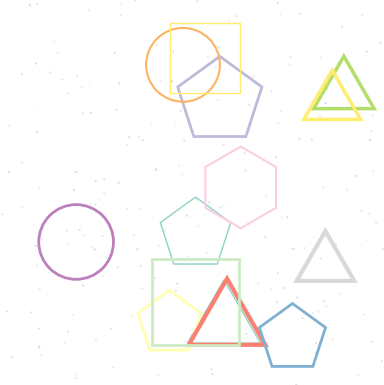[{"shape": "triangle", "thickness": 1, "radius": 0.55, "center": [0.582, 0.164]}, {"shape": "pentagon", "thickness": 1, "radius": 0.48, "center": [0.508, 0.392]}, {"shape": "pentagon", "thickness": 2, "radius": 0.43, "center": [0.44, 0.16]}, {"shape": "pentagon", "thickness": 2, "radius": 0.58, "center": [0.571, 0.738]}, {"shape": "triangle", "thickness": 3, "radius": 0.57, "center": [0.59, 0.162]}, {"shape": "pentagon", "thickness": 2, "radius": 0.45, "center": [0.76, 0.121]}, {"shape": "circle", "thickness": 1.5, "radius": 0.48, "center": [0.475, 0.832]}, {"shape": "triangle", "thickness": 2.5, "radius": 0.45, "center": [0.893, 0.763]}, {"shape": "hexagon", "thickness": 1.5, "radius": 0.53, "center": [0.625, 0.513]}, {"shape": "triangle", "thickness": 3, "radius": 0.43, "center": [0.845, 0.314]}, {"shape": "circle", "thickness": 2, "radius": 0.49, "center": [0.198, 0.372]}, {"shape": "square", "thickness": 2, "radius": 0.56, "center": [0.507, 0.215]}, {"shape": "square", "thickness": 1, "radius": 0.45, "center": [0.532, 0.85]}, {"shape": "triangle", "thickness": 2.5, "radius": 0.43, "center": [0.863, 0.732]}]